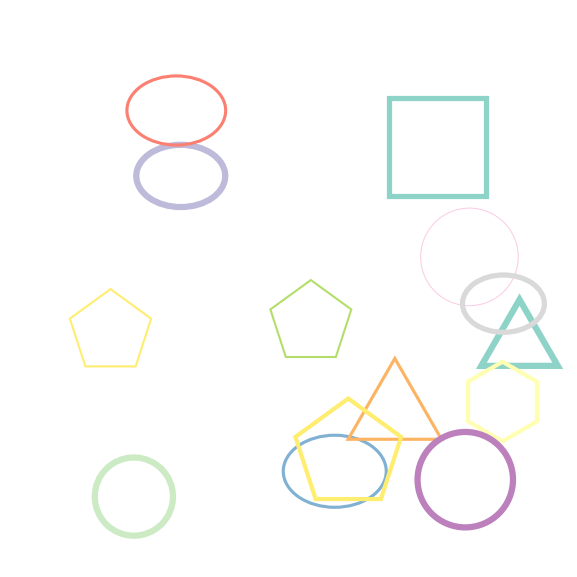[{"shape": "square", "thickness": 2.5, "radius": 0.42, "center": [0.758, 0.745]}, {"shape": "triangle", "thickness": 3, "radius": 0.38, "center": [0.9, 0.404]}, {"shape": "hexagon", "thickness": 2, "radius": 0.34, "center": [0.87, 0.304]}, {"shape": "oval", "thickness": 3, "radius": 0.38, "center": [0.313, 0.694]}, {"shape": "oval", "thickness": 1.5, "radius": 0.43, "center": [0.305, 0.808]}, {"shape": "oval", "thickness": 1.5, "radius": 0.45, "center": [0.58, 0.183]}, {"shape": "triangle", "thickness": 1.5, "radius": 0.47, "center": [0.684, 0.285]}, {"shape": "pentagon", "thickness": 1, "radius": 0.37, "center": [0.538, 0.441]}, {"shape": "circle", "thickness": 0.5, "radius": 0.42, "center": [0.813, 0.554]}, {"shape": "oval", "thickness": 2.5, "radius": 0.35, "center": [0.872, 0.473]}, {"shape": "circle", "thickness": 3, "radius": 0.41, "center": [0.806, 0.169]}, {"shape": "circle", "thickness": 3, "radius": 0.34, "center": [0.232, 0.139]}, {"shape": "pentagon", "thickness": 1, "radius": 0.37, "center": [0.191, 0.425]}, {"shape": "pentagon", "thickness": 2, "radius": 0.48, "center": [0.603, 0.213]}]